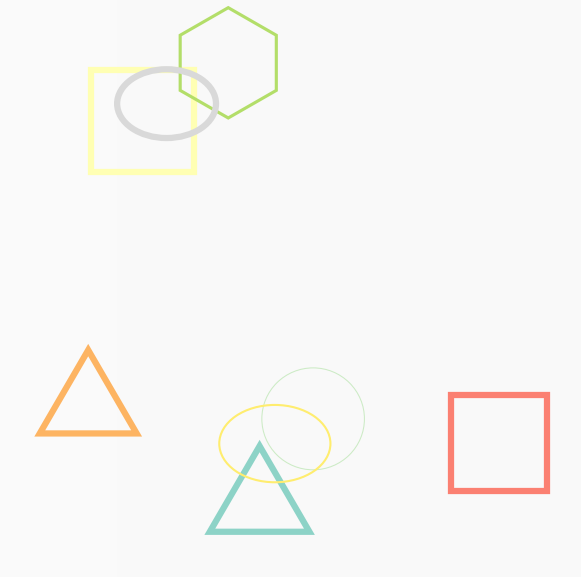[{"shape": "triangle", "thickness": 3, "radius": 0.49, "center": [0.447, 0.128]}, {"shape": "square", "thickness": 3, "radius": 0.44, "center": [0.245, 0.79]}, {"shape": "square", "thickness": 3, "radius": 0.41, "center": [0.858, 0.232]}, {"shape": "triangle", "thickness": 3, "radius": 0.48, "center": [0.152, 0.297]}, {"shape": "hexagon", "thickness": 1.5, "radius": 0.48, "center": [0.393, 0.89]}, {"shape": "oval", "thickness": 3, "radius": 0.43, "center": [0.287, 0.82]}, {"shape": "circle", "thickness": 0.5, "radius": 0.44, "center": [0.539, 0.274]}, {"shape": "oval", "thickness": 1, "radius": 0.48, "center": [0.473, 0.231]}]